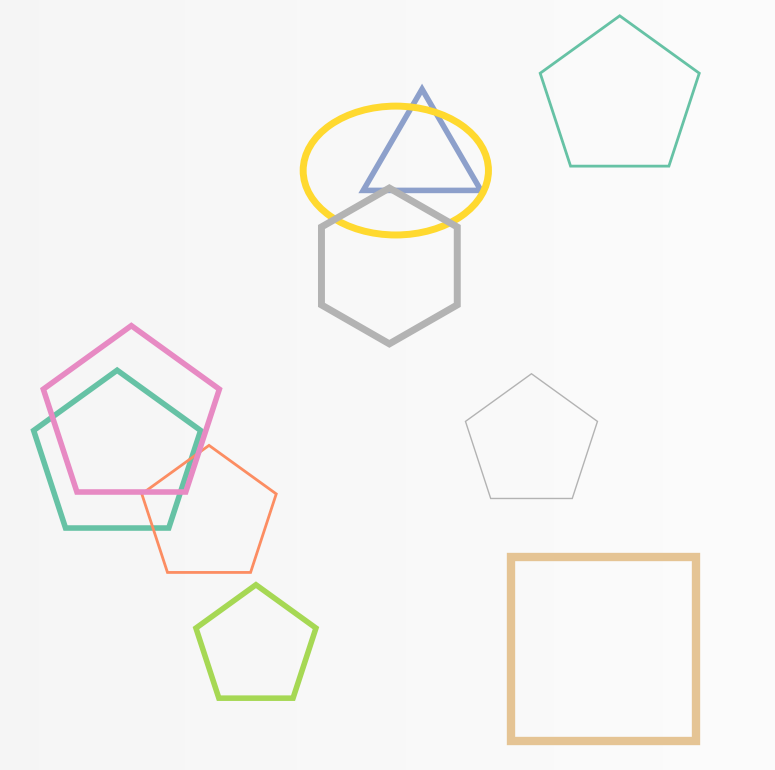[{"shape": "pentagon", "thickness": 2, "radius": 0.57, "center": [0.151, 0.406]}, {"shape": "pentagon", "thickness": 1, "radius": 0.54, "center": [0.8, 0.872]}, {"shape": "pentagon", "thickness": 1, "radius": 0.46, "center": [0.27, 0.33]}, {"shape": "triangle", "thickness": 2, "radius": 0.44, "center": [0.545, 0.797]}, {"shape": "pentagon", "thickness": 2, "radius": 0.6, "center": [0.169, 0.458]}, {"shape": "pentagon", "thickness": 2, "radius": 0.41, "center": [0.33, 0.159]}, {"shape": "oval", "thickness": 2.5, "radius": 0.6, "center": [0.511, 0.779]}, {"shape": "square", "thickness": 3, "radius": 0.6, "center": [0.778, 0.158]}, {"shape": "hexagon", "thickness": 2.5, "radius": 0.51, "center": [0.502, 0.655]}, {"shape": "pentagon", "thickness": 0.5, "radius": 0.45, "center": [0.686, 0.425]}]